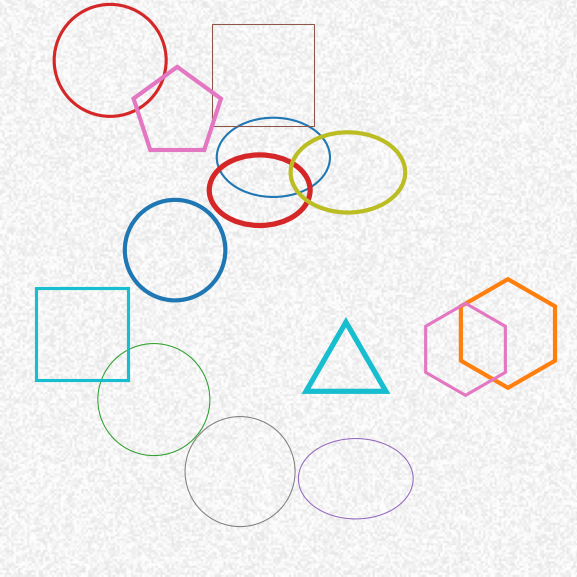[{"shape": "oval", "thickness": 1, "radius": 0.49, "center": [0.473, 0.727]}, {"shape": "circle", "thickness": 2, "radius": 0.44, "center": [0.303, 0.566]}, {"shape": "hexagon", "thickness": 2, "radius": 0.47, "center": [0.88, 0.422]}, {"shape": "circle", "thickness": 0.5, "radius": 0.48, "center": [0.266, 0.307]}, {"shape": "oval", "thickness": 2.5, "radius": 0.44, "center": [0.45, 0.67]}, {"shape": "circle", "thickness": 1.5, "radius": 0.48, "center": [0.191, 0.895]}, {"shape": "oval", "thickness": 0.5, "radius": 0.5, "center": [0.616, 0.17]}, {"shape": "square", "thickness": 0.5, "radius": 0.44, "center": [0.455, 0.87]}, {"shape": "pentagon", "thickness": 2, "radius": 0.4, "center": [0.307, 0.804]}, {"shape": "hexagon", "thickness": 1.5, "radius": 0.4, "center": [0.806, 0.394]}, {"shape": "circle", "thickness": 0.5, "radius": 0.48, "center": [0.416, 0.183]}, {"shape": "oval", "thickness": 2, "radius": 0.5, "center": [0.602, 0.701]}, {"shape": "square", "thickness": 1.5, "radius": 0.4, "center": [0.143, 0.421]}, {"shape": "triangle", "thickness": 2.5, "radius": 0.4, "center": [0.599, 0.361]}]